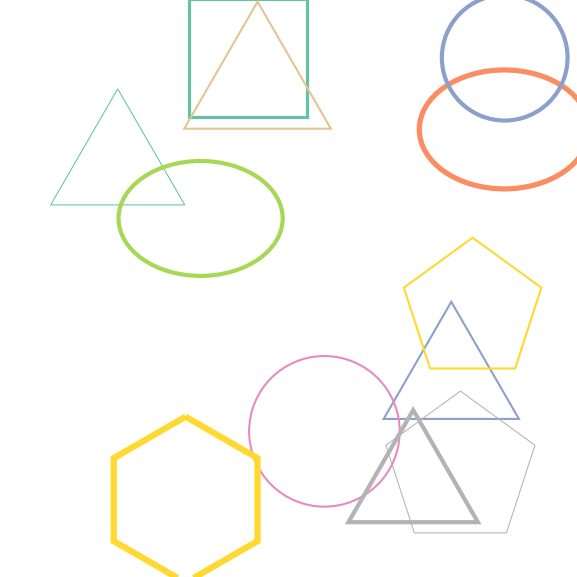[{"shape": "square", "thickness": 1.5, "radius": 0.51, "center": [0.43, 0.898]}, {"shape": "triangle", "thickness": 0.5, "radius": 0.67, "center": [0.204, 0.711]}, {"shape": "oval", "thickness": 2.5, "radius": 0.74, "center": [0.873, 0.775]}, {"shape": "circle", "thickness": 2, "radius": 0.54, "center": [0.874, 0.899]}, {"shape": "triangle", "thickness": 1, "radius": 0.68, "center": [0.781, 0.341]}, {"shape": "circle", "thickness": 1, "radius": 0.65, "center": [0.562, 0.252]}, {"shape": "oval", "thickness": 2, "radius": 0.71, "center": [0.347, 0.621]}, {"shape": "hexagon", "thickness": 3, "radius": 0.72, "center": [0.321, 0.134]}, {"shape": "pentagon", "thickness": 1, "radius": 0.63, "center": [0.818, 0.462]}, {"shape": "triangle", "thickness": 1, "radius": 0.73, "center": [0.446, 0.85]}, {"shape": "pentagon", "thickness": 0.5, "radius": 0.68, "center": [0.797, 0.186]}, {"shape": "triangle", "thickness": 2, "radius": 0.65, "center": [0.715, 0.16]}]